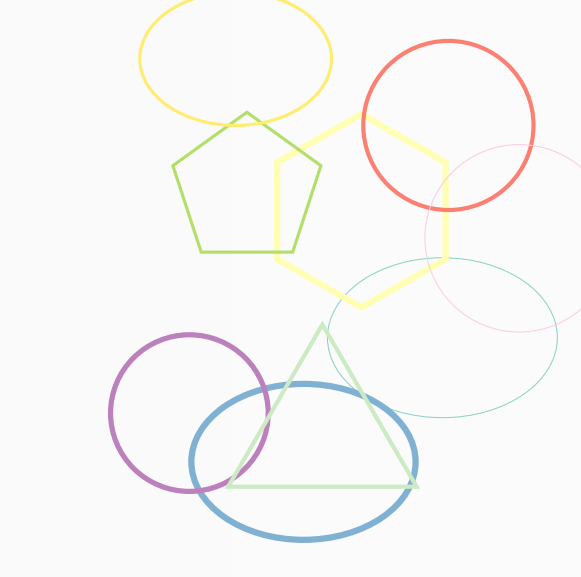[{"shape": "oval", "thickness": 0.5, "radius": 0.99, "center": [0.761, 0.414]}, {"shape": "hexagon", "thickness": 3, "radius": 0.84, "center": [0.622, 0.634]}, {"shape": "circle", "thickness": 2, "radius": 0.73, "center": [0.771, 0.782]}, {"shape": "oval", "thickness": 3, "radius": 0.96, "center": [0.522, 0.199]}, {"shape": "pentagon", "thickness": 1.5, "radius": 0.67, "center": [0.425, 0.671]}, {"shape": "circle", "thickness": 0.5, "radius": 0.81, "center": [0.893, 0.587]}, {"shape": "circle", "thickness": 2.5, "radius": 0.68, "center": [0.326, 0.284]}, {"shape": "triangle", "thickness": 2, "radius": 0.94, "center": [0.555, 0.25]}, {"shape": "oval", "thickness": 1.5, "radius": 0.82, "center": [0.405, 0.897]}]